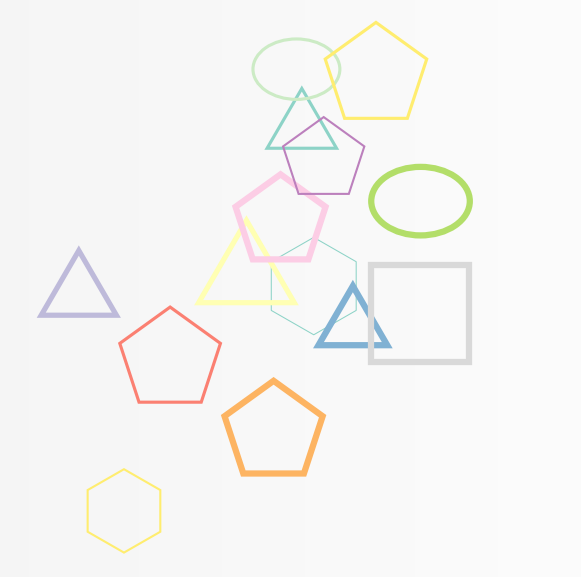[{"shape": "triangle", "thickness": 1.5, "radius": 0.34, "center": [0.519, 0.777]}, {"shape": "hexagon", "thickness": 0.5, "radius": 0.42, "center": [0.54, 0.504]}, {"shape": "triangle", "thickness": 2.5, "radius": 0.47, "center": [0.424, 0.522]}, {"shape": "triangle", "thickness": 2.5, "radius": 0.37, "center": [0.136, 0.491]}, {"shape": "pentagon", "thickness": 1.5, "radius": 0.46, "center": [0.293, 0.376]}, {"shape": "triangle", "thickness": 3, "radius": 0.34, "center": [0.607, 0.436]}, {"shape": "pentagon", "thickness": 3, "radius": 0.44, "center": [0.471, 0.251]}, {"shape": "oval", "thickness": 3, "radius": 0.42, "center": [0.723, 0.651]}, {"shape": "pentagon", "thickness": 3, "radius": 0.41, "center": [0.483, 0.616]}, {"shape": "square", "thickness": 3, "radius": 0.42, "center": [0.722, 0.457]}, {"shape": "pentagon", "thickness": 1, "radius": 0.37, "center": [0.557, 0.723]}, {"shape": "oval", "thickness": 1.5, "radius": 0.37, "center": [0.51, 0.879]}, {"shape": "hexagon", "thickness": 1, "radius": 0.36, "center": [0.213, 0.114]}, {"shape": "pentagon", "thickness": 1.5, "radius": 0.46, "center": [0.647, 0.868]}]